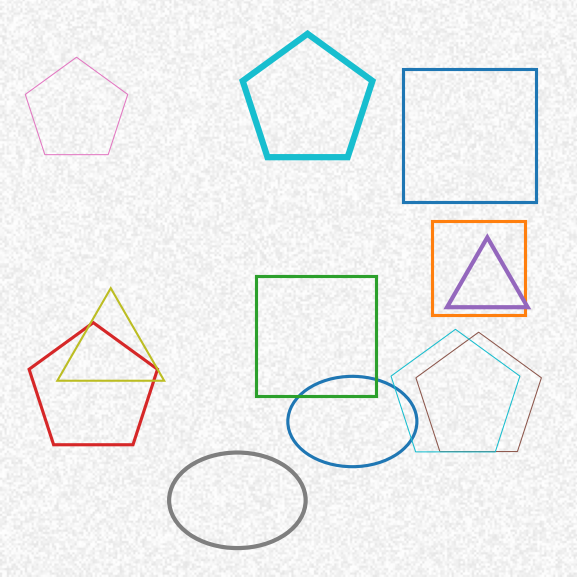[{"shape": "square", "thickness": 1.5, "radius": 0.58, "center": [0.814, 0.764]}, {"shape": "oval", "thickness": 1.5, "radius": 0.56, "center": [0.61, 0.269]}, {"shape": "square", "thickness": 1.5, "radius": 0.4, "center": [0.828, 0.535]}, {"shape": "square", "thickness": 1.5, "radius": 0.52, "center": [0.547, 0.418]}, {"shape": "pentagon", "thickness": 1.5, "radius": 0.58, "center": [0.162, 0.324]}, {"shape": "triangle", "thickness": 2, "radius": 0.4, "center": [0.844, 0.507]}, {"shape": "pentagon", "thickness": 0.5, "radius": 0.57, "center": [0.829, 0.31]}, {"shape": "pentagon", "thickness": 0.5, "radius": 0.47, "center": [0.133, 0.807]}, {"shape": "oval", "thickness": 2, "radius": 0.59, "center": [0.411, 0.133]}, {"shape": "triangle", "thickness": 1, "radius": 0.53, "center": [0.192, 0.393]}, {"shape": "pentagon", "thickness": 3, "radius": 0.59, "center": [0.533, 0.823]}, {"shape": "pentagon", "thickness": 0.5, "radius": 0.59, "center": [0.789, 0.312]}]